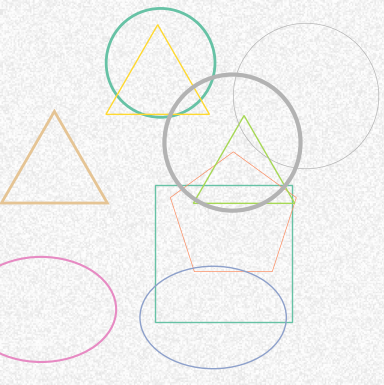[{"shape": "square", "thickness": 1, "radius": 0.89, "center": [0.58, 0.341]}, {"shape": "circle", "thickness": 2, "radius": 0.71, "center": [0.417, 0.837]}, {"shape": "pentagon", "thickness": 0.5, "radius": 0.86, "center": [0.606, 0.434]}, {"shape": "oval", "thickness": 1, "radius": 0.95, "center": [0.554, 0.175]}, {"shape": "oval", "thickness": 1.5, "radius": 0.98, "center": [0.107, 0.196]}, {"shape": "triangle", "thickness": 1, "radius": 0.76, "center": [0.634, 0.548]}, {"shape": "triangle", "thickness": 1, "radius": 0.78, "center": [0.41, 0.781]}, {"shape": "triangle", "thickness": 2, "radius": 0.79, "center": [0.141, 0.552]}, {"shape": "circle", "thickness": 3, "radius": 0.88, "center": [0.604, 0.63]}, {"shape": "circle", "thickness": 0.5, "radius": 0.94, "center": [0.795, 0.751]}]